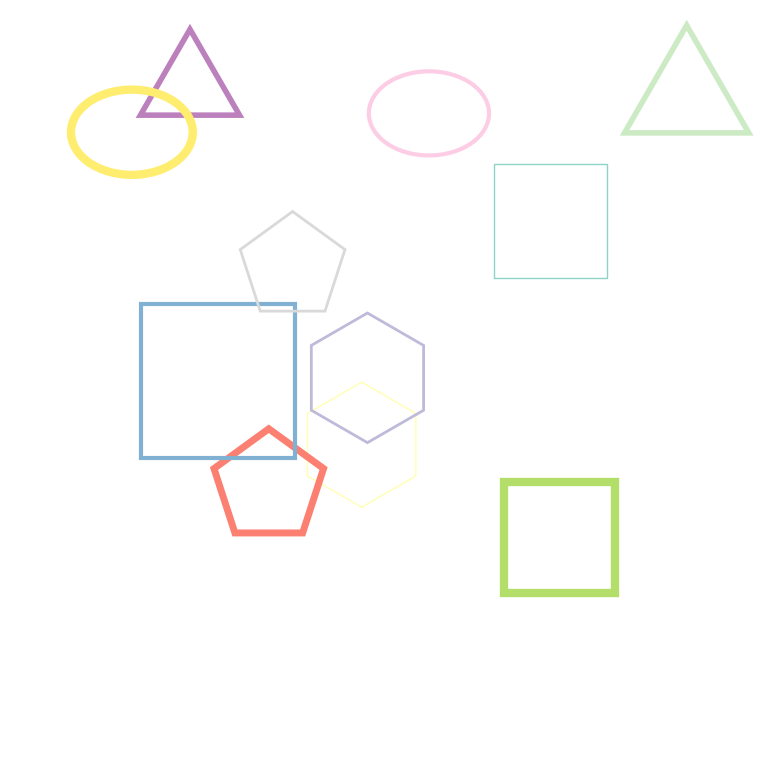[{"shape": "square", "thickness": 0.5, "radius": 0.37, "center": [0.715, 0.713]}, {"shape": "hexagon", "thickness": 0.5, "radius": 0.41, "center": [0.47, 0.422]}, {"shape": "hexagon", "thickness": 1, "radius": 0.42, "center": [0.477, 0.509]}, {"shape": "pentagon", "thickness": 2.5, "radius": 0.37, "center": [0.349, 0.368]}, {"shape": "square", "thickness": 1.5, "radius": 0.5, "center": [0.283, 0.505]}, {"shape": "square", "thickness": 3, "radius": 0.36, "center": [0.726, 0.302]}, {"shape": "oval", "thickness": 1.5, "radius": 0.39, "center": [0.557, 0.853]}, {"shape": "pentagon", "thickness": 1, "radius": 0.36, "center": [0.38, 0.654]}, {"shape": "triangle", "thickness": 2, "radius": 0.37, "center": [0.247, 0.888]}, {"shape": "triangle", "thickness": 2, "radius": 0.47, "center": [0.892, 0.874]}, {"shape": "oval", "thickness": 3, "radius": 0.4, "center": [0.171, 0.828]}]